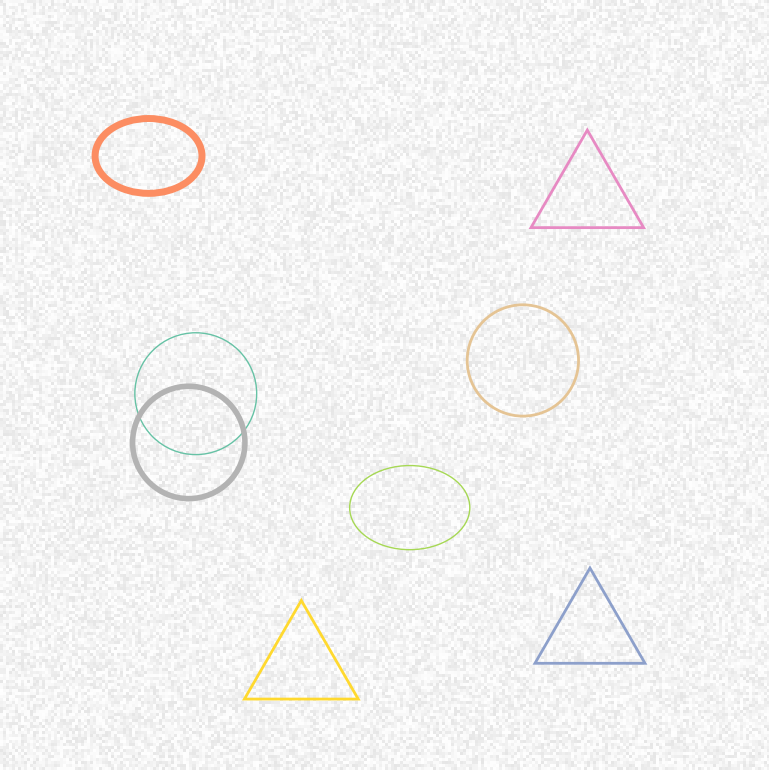[{"shape": "circle", "thickness": 0.5, "radius": 0.4, "center": [0.254, 0.489]}, {"shape": "oval", "thickness": 2.5, "radius": 0.35, "center": [0.193, 0.797]}, {"shape": "triangle", "thickness": 1, "radius": 0.41, "center": [0.766, 0.18]}, {"shape": "triangle", "thickness": 1, "radius": 0.42, "center": [0.763, 0.747]}, {"shape": "oval", "thickness": 0.5, "radius": 0.39, "center": [0.532, 0.341]}, {"shape": "triangle", "thickness": 1, "radius": 0.43, "center": [0.391, 0.135]}, {"shape": "circle", "thickness": 1, "radius": 0.36, "center": [0.679, 0.532]}, {"shape": "circle", "thickness": 2, "radius": 0.36, "center": [0.245, 0.425]}]